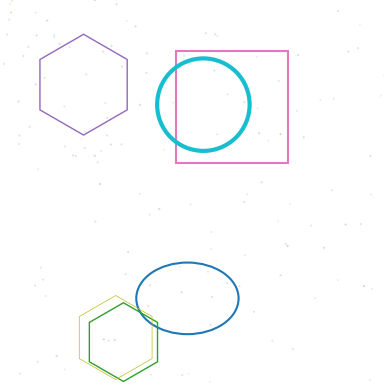[{"shape": "oval", "thickness": 1.5, "radius": 0.66, "center": [0.487, 0.225]}, {"shape": "hexagon", "thickness": 1, "radius": 0.51, "center": [0.321, 0.111]}, {"shape": "hexagon", "thickness": 1, "radius": 0.65, "center": [0.217, 0.78]}, {"shape": "square", "thickness": 1.5, "radius": 0.72, "center": [0.602, 0.723]}, {"shape": "hexagon", "thickness": 0.5, "radius": 0.55, "center": [0.3, 0.123]}, {"shape": "circle", "thickness": 3, "radius": 0.6, "center": [0.528, 0.728]}]